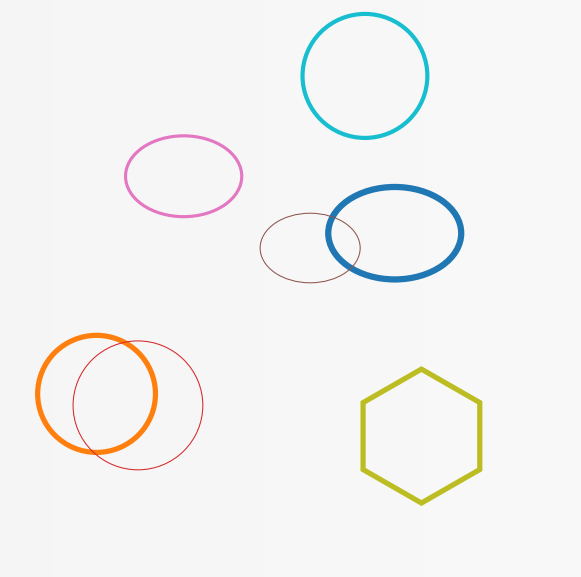[{"shape": "oval", "thickness": 3, "radius": 0.57, "center": [0.679, 0.595]}, {"shape": "circle", "thickness": 2.5, "radius": 0.51, "center": [0.166, 0.317]}, {"shape": "circle", "thickness": 0.5, "radius": 0.56, "center": [0.237, 0.297]}, {"shape": "oval", "thickness": 0.5, "radius": 0.43, "center": [0.534, 0.57]}, {"shape": "oval", "thickness": 1.5, "radius": 0.5, "center": [0.316, 0.694]}, {"shape": "hexagon", "thickness": 2.5, "radius": 0.58, "center": [0.725, 0.244]}, {"shape": "circle", "thickness": 2, "radius": 0.54, "center": [0.628, 0.868]}]